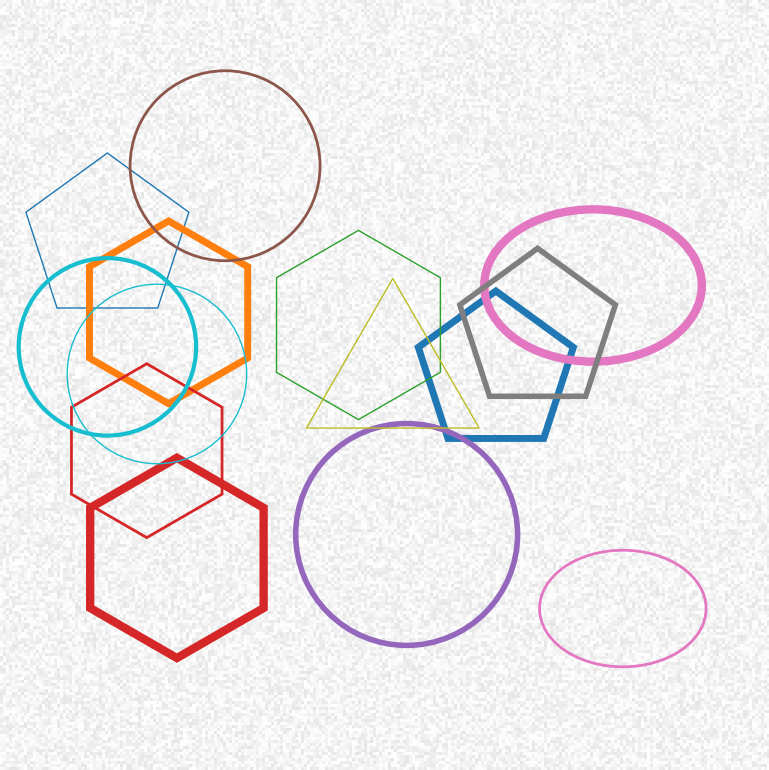[{"shape": "pentagon", "thickness": 0.5, "radius": 0.56, "center": [0.139, 0.69]}, {"shape": "pentagon", "thickness": 2.5, "radius": 0.53, "center": [0.644, 0.516]}, {"shape": "hexagon", "thickness": 2.5, "radius": 0.59, "center": [0.219, 0.594]}, {"shape": "hexagon", "thickness": 0.5, "radius": 0.61, "center": [0.466, 0.578]}, {"shape": "hexagon", "thickness": 1, "radius": 0.56, "center": [0.191, 0.415]}, {"shape": "hexagon", "thickness": 3, "radius": 0.65, "center": [0.23, 0.275]}, {"shape": "circle", "thickness": 2, "radius": 0.72, "center": [0.528, 0.306]}, {"shape": "circle", "thickness": 1, "radius": 0.62, "center": [0.292, 0.785]}, {"shape": "oval", "thickness": 3, "radius": 0.71, "center": [0.77, 0.629]}, {"shape": "oval", "thickness": 1, "radius": 0.54, "center": [0.809, 0.21]}, {"shape": "pentagon", "thickness": 2, "radius": 0.53, "center": [0.698, 0.571]}, {"shape": "triangle", "thickness": 0.5, "radius": 0.65, "center": [0.51, 0.509]}, {"shape": "circle", "thickness": 0.5, "radius": 0.58, "center": [0.204, 0.514]}, {"shape": "circle", "thickness": 1.5, "radius": 0.58, "center": [0.14, 0.55]}]